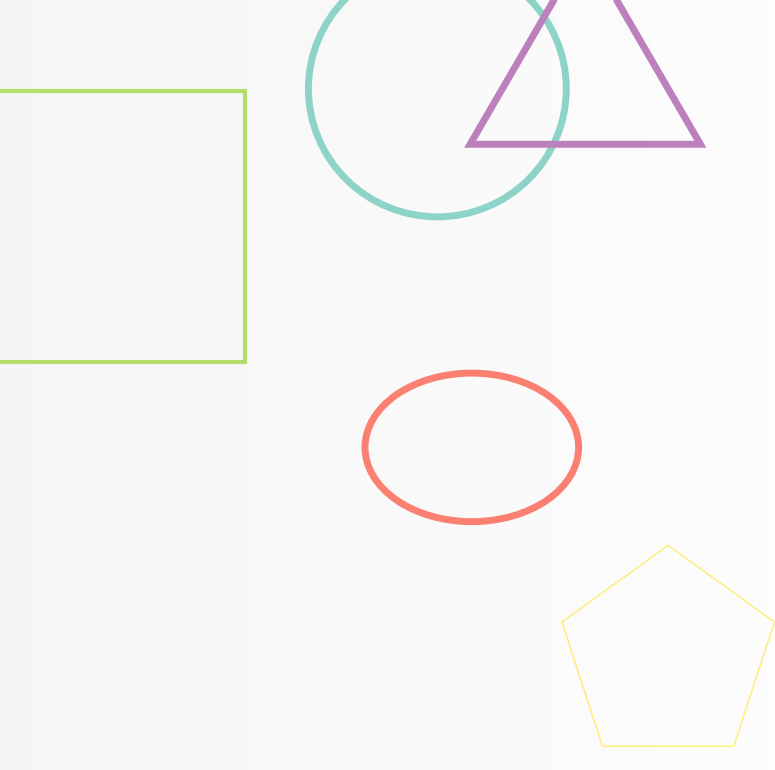[{"shape": "circle", "thickness": 2.5, "radius": 0.83, "center": [0.564, 0.885]}, {"shape": "oval", "thickness": 2.5, "radius": 0.69, "center": [0.609, 0.419]}, {"shape": "square", "thickness": 1.5, "radius": 0.88, "center": [0.14, 0.705]}, {"shape": "triangle", "thickness": 2.5, "radius": 0.86, "center": [0.755, 0.898]}, {"shape": "pentagon", "thickness": 0.5, "radius": 0.72, "center": [0.862, 0.148]}]